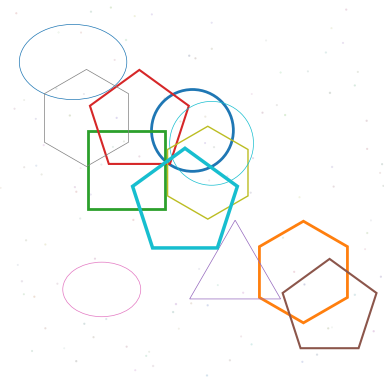[{"shape": "oval", "thickness": 0.5, "radius": 0.7, "center": [0.19, 0.839]}, {"shape": "circle", "thickness": 2, "radius": 0.53, "center": [0.5, 0.661]}, {"shape": "hexagon", "thickness": 2, "radius": 0.66, "center": [0.788, 0.293]}, {"shape": "square", "thickness": 2, "radius": 0.51, "center": [0.329, 0.558]}, {"shape": "pentagon", "thickness": 1.5, "radius": 0.68, "center": [0.362, 0.683]}, {"shape": "triangle", "thickness": 0.5, "radius": 0.68, "center": [0.611, 0.292]}, {"shape": "pentagon", "thickness": 1.5, "radius": 0.64, "center": [0.856, 0.199]}, {"shape": "oval", "thickness": 0.5, "radius": 0.51, "center": [0.264, 0.248]}, {"shape": "hexagon", "thickness": 0.5, "radius": 0.63, "center": [0.225, 0.694]}, {"shape": "hexagon", "thickness": 1, "radius": 0.6, "center": [0.54, 0.551]}, {"shape": "circle", "thickness": 0.5, "radius": 0.54, "center": [0.55, 0.628]}, {"shape": "pentagon", "thickness": 2.5, "radius": 0.72, "center": [0.48, 0.472]}]